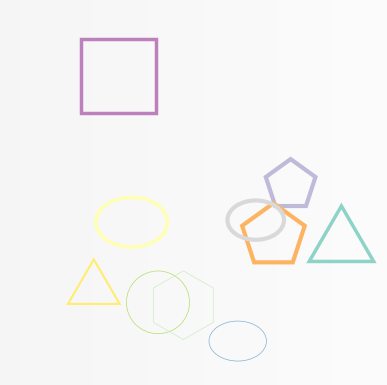[{"shape": "triangle", "thickness": 2.5, "radius": 0.48, "center": [0.881, 0.369]}, {"shape": "oval", "thickness": 2.5, "radius": 0.46, "center": [0.34, 0.423]}, {"shape": "pentagon", "thickness": 3, "radius": 0.34, "center": [0.75, 0.519]}, {"shape": "oval", "thickness": 0.5, "radius": 0.37, "center": [0.614, 0.114]}, {"shape": "pentagon", "thickness": 3, "radius": 0.42, "center": [0.706, 0.387]}, {"shape": "circle", "thickness": 0.5, "radius": 0.41, "center": [0.408, 0.215]}, {"shape": "oval", "thickness": 3, "radius": 0.36, "center": [0.66, 0.428]}, {"shape": "square", "thickness": 2.5, "radius": 0.48, "center": [0.306, 0.803]}, {"shape": "hexagon", "thickness": 0.5, "radius": 0.45, "center": [0.473, 0.207]}, {"shape": "triangle", "thickness": 1.5, "radius": 0.39, "center": [0.242, 0.249]}]